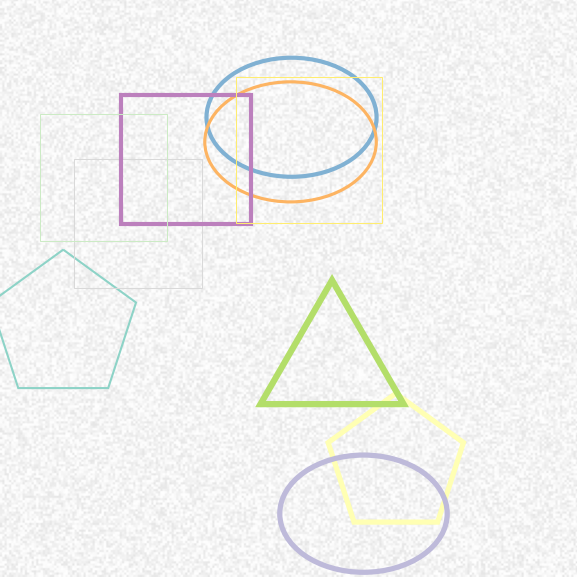[{"shape": "pentagon", "thickness": 1, "radius": 0.66, "center": [0.109, 0.434]}, {"shape": "pentagon", "thickness": 2.5, "radius": 0.62, "center": [0.685, 0.195]}, {"shape": "oval", "thickness": 2.5, "radius": 0.72, "center": [0.629, 0.11]}, {"shape": "oval", "thickness": 2, "radius": 0.74, "center": [0.505, 0.796]}, {"shape": "oval", "thickness": 1.5, "radius": 0.74, "center": [0.503, 0.753]}, {"shape": "triangle", "thickness": 3, "radius": 0.72, "center": [0.575, 0.371]}, {"shape": "square", "thickness": 0.5, "radius": 0.56, "center": [0.239, 0.612]}, {"shape": "square", "thickness": 2, "radius": 0.56, "center": [0.322, 0.723]}, {"shape": "square", "thickness": 0.5, "radius": 0.55, "center": [0.18, 0.691]}, {"shape": "square", "thickness": 0.5, "radius": 0.63, "center": [0.535, 0.739]}]